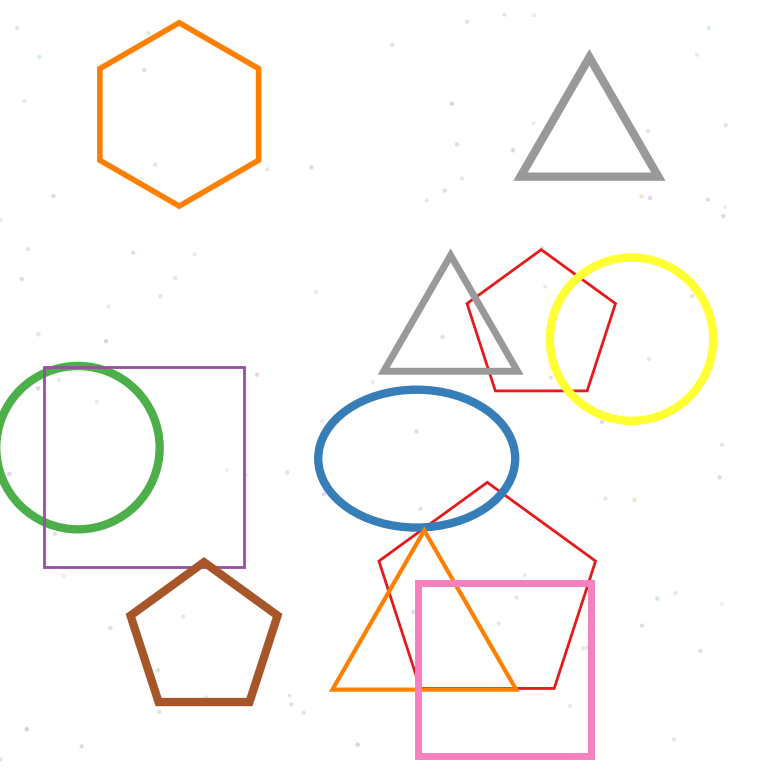[{"shape": "pentagon", "thickness": 1, "radius": 0.51, "center": [0.703, 0.574]}, {"shape": "pentagon", "thickness": 1, "radius": 0.74, "center": [0.633, 0.226]}, {"shape": "oval", "thickness": 3, "radius": 0.64, "center": [0.541, 0.404]}, {"shape": "circle", "thickness": 3, "radius": 0.53, "center": [0.101, 0.419]}, {"shape": "square", "thickness": 1, "radius": 0.65, "center": [0.187, 0.393]}, {"shape": "hexagon", "thickness": 2, "radius": 0.6, "center": [0.233, 0.851]}, {"shape": "triangle", "thickness": 1.5, "radius": 0.69, "center": [0.551, 0.173]}, {"shape": "circle", "thickness": 3, "radius": 0.53, "center": [0.82, 0.56]}, {"shape": "pentagon", "thickness": 3, "radius": 0.5, "center": [0.265, 0.169]}, {"shape": "square", "thickness": 2.5, "radius": 0.56, "center": [0.655, 0.131]}, {"shape": "triangle", "thickness": 3, "radius": 0.52, "center": [0.765, 0.822]}, {"shape": "triangle", "thickness": 2.5, "radius": 0.5, "center": [0.585, 0.568]}]